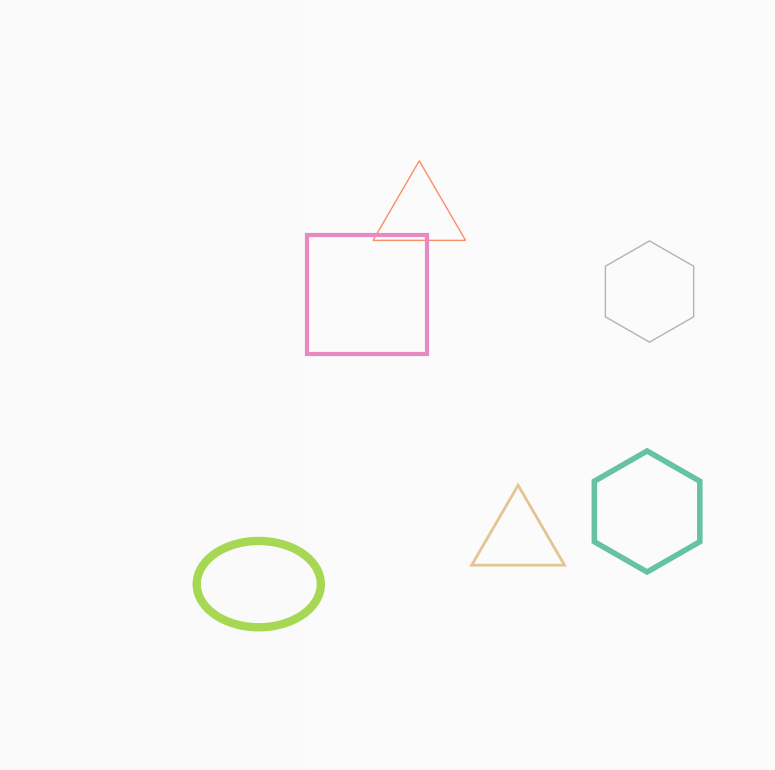[{"shape": "hexagon", "thickness": 2, "radius": 0.39, "center": [0.835, 0.336]}, {"shape": "triangle", "thickness": 0.5, "radius": 0.34, "center": [0.541, 0.722]}, {"shape": "square", "thickness": 1.5, "radius": 0.39, "center": [0.474, 0.618]}, {"shape": "oval", "thickness": 3, "radius": 0.4, "center": [0.334, 0.241]}, {"shape": "triangle", "thickness": 1, "radius": 0.35, "center": [0.669, 0.301]}, {"shape": "hexagon", "thickness": 0.5, "radius": 0.33, "center": [0.838, 0.621]}]